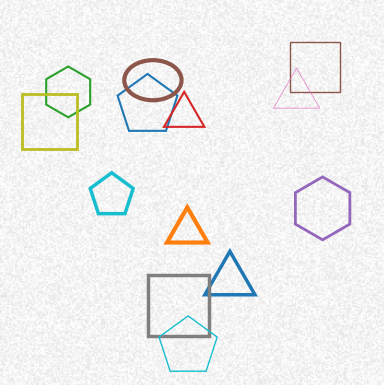[{"shape": "triangle", "thickness": 2.5, "radius": 0.38, "center": [0.597, 0.272]}, {"shape": "pentagon", "thickness": 1.5, "radius": 0.41, "center": [0.383, 0.726]}, {"shape": "triangle", "thickness": 3, "radius": 0.3, "center": [0.486, 0.401]}, {"shape": "hexagon", "thickness": 1.5, "radius": 0.33, "center": [0.177, 0.761]}, {"shape": "triangle", "thickness": 1.5, "radius": 0.3, "center": [0.478, 0.701]}, {"shape": "hexagon", "thickness": 2, "radius": 0.41, "center": [0.838, 0.459]}, {"shape": "oval", "thickness": 3, "radius": 0.37, "center": [0.397, 0.792]}, {"shape": "square", "thickness": 1, "radius": 0.33, "center": [0.818, 0.826]}, {"shape": "triangle", "thickness": 0.5, "radius": 0.35, "center": [0.77, 0.754]}, {"shape": "square", "thickness": 2.5, "radius": 0.4, "center": [0.463, 0.206]}, {"shape": "square", "thickness": 2, "radius": 0.36, "center": [0.129, 0.684]}, {"shape": "pentagon", "thickness": 1, "radius": 0.4, "center": [0.489, 0.1]}, {"shape": "pentagon", "thickness": 2.5, "radius": 0.29, "center": [0.29, 0.492]}]